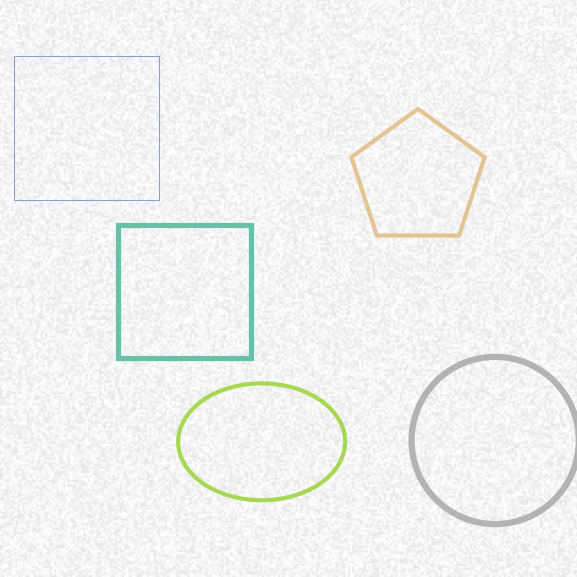[{"shape": "square", "thickness": 2.5, "radius": 0.57, "center": [0.319, 0.495]}, {"shape": "square", "thickness": 0.5, "radius": 0.63, "center": [0.15, 0.778]}, {"shape": "oval", "thickness": 2, "radius": 0.72, "center": [0.453, 0.234]}, {"shape": "pentagon", "thickness": 2, "radius": 0.61, "center": [0.724, 0.689]}, {"shape": "circle", "thickness": 3, "radius": 0.72, "center": [0.857, 0.236]}]